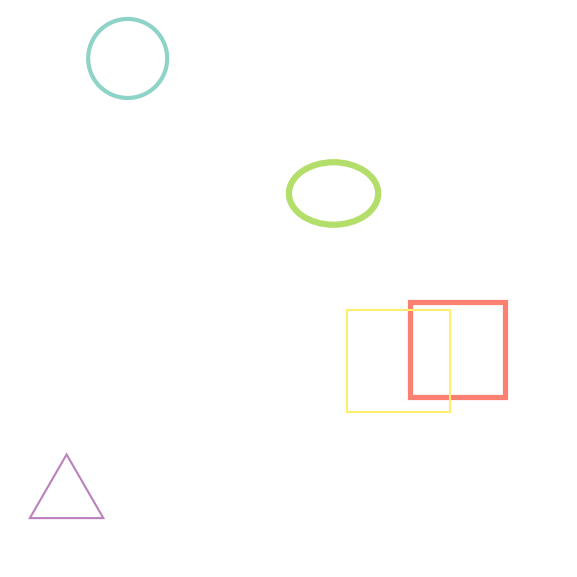[{"shape": "circle", "thickness": 2, "radius": 0.34, "center": [0.221, 0.898]}, {"shape": "square", "thickness": 2.5, "radius": 0.41, "center": [0.792, 0.394]}, {"shape": "oval", "thickness": 3, "radius": 0.39, "center": [0.578, 0.664]}, {"shape": "triangle", "thickness": 1, "radius": 0.37, "center": [0.115, 0.139]}, {"shape": "square", "thickness": 1, "radius": 0.45, "center": [0.69, 0.374]}]